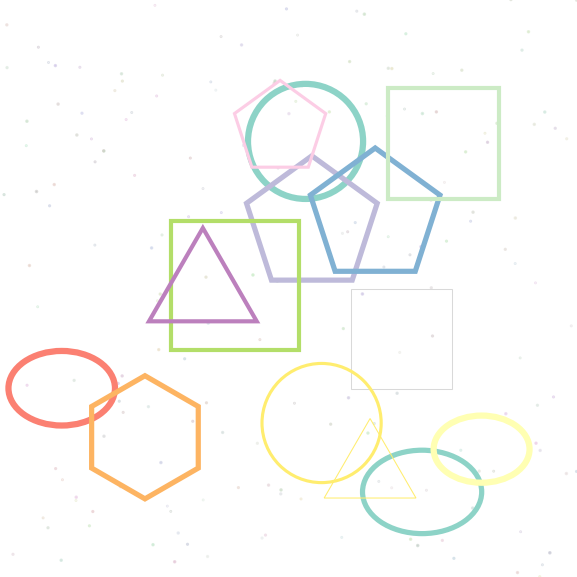[{"shape": "circle", "thickness": 3, "radius": 0.5, "center": [0.529, 0.754]}, {"shape": "oval", "thickness": 2.5, "radius": 0.52, "center": [0.731, 0.147]}, {"shape": "oval", "thickness": 3, "radius": 0.42, "center": [0.834, 0.221]}, {"shape": "pentagon", "thickness": 2.5, "radius": 0.59, "center": [0.54, 0.61]}, {"shape": "oval", "thickness": 3, "radius": 0.46, "center": [0.107, 0.327]}, {"shape": "pentagon", "thickness": 2.5, "radius": 0.59, "center": [0.65, 0.625]}, {"shape": "hexagon", "thickness": 2.5, "radius": 0.53, "center": [0.251, 0.242]}, {"shape": "square", "thickness": 2, "radius": 0.56, "center": [0.407, 0.505]}, {"shape": "pentagon", "thickness": 1.5, "radius": 0.42, "center": [0.485, 0.777]}, {"shape": "square", "thickness": 0.5, "radius": 0.44, "center": [0.696, 0.412]}, {"shape": "triangle", "thickness": 2, "radius": 0.54, "center": [0.351, 0.497]}, {"shape": "square", "thickness": 2, "radius": 0.48, "center": [0.768, 0.751]}, {"shape": "triangle", "thickness": 0.5, "radius": 0.46, "center": [0.641, 0.183]}, {"shape": "circle", "thickness": 1.5, "radius": 0.52, "center": [0.557, 0.267]}]